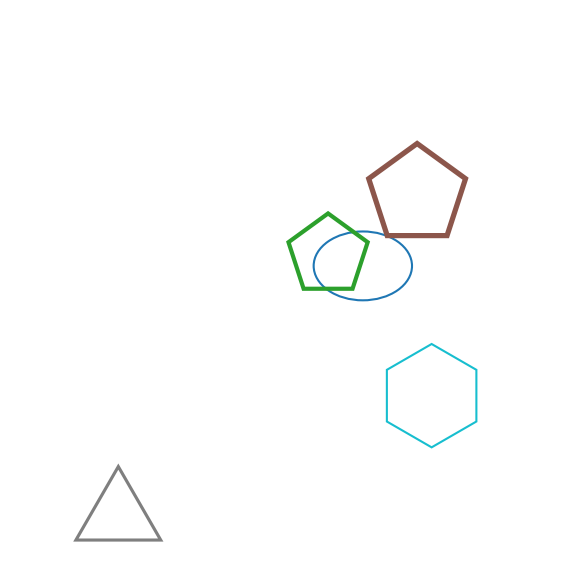[{"shape": "oval", "thickness": 1, "radius": 0.43, "center": [0.628, 0.539]}, {"shape": "pentagon", "thickness": 2, "radius": 0.36, "center": [0.568, 0.557]}, {"shape": "pentagon", "thickness": 2.5, "radius": 0.44, "center": [0.722, 0.662]}, {"shape": "triangle", "thickness": 1.5, "radius": 0.42, "center": [0.205, 0.106]}, {"shape": "hexagon", "thickness": 1, "radius": 0.45, "center": [0.747, 0.314]}]